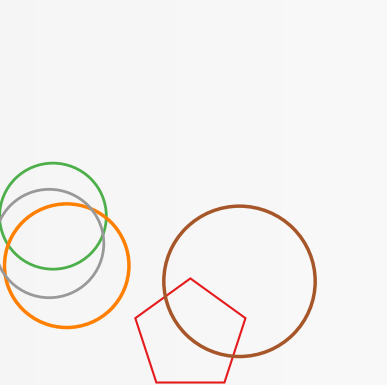[{"shape": "pentagon", "thickness": 1.5, "radius": 0.75, "center": [0.491, 0.127]}, {"shape": "circle", "thickness": 2, "radius": 0.69, "center": [0.137, 0.439]}, {"shape": "circle", "thickness": 2.5, "radius": 0.8, "center": [0.172, 0.31]}, {"shape": "circle", "thickness": 2.5, "radius": 0.98, "center": [0.618, 0.269]}, {"shape": "circle", "thickness": 2, "radius": 0.7, "center": [0.127, 0.368]}]